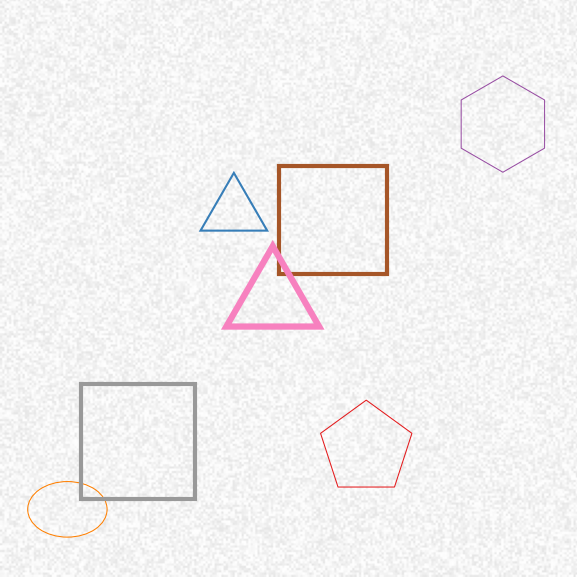[{"shape": "pentagon", "thickness": 0.5, "radius": 0.42, "center": [0.634, 0.223]}, {"shape": "triangle", "thickness": 1, "radius": 0.33, "center": [0.405, 0.633]}, {"shape": "hexagon", "thickness": 0.5, "radius": 0.42, "center": [0.871, 0.784]}, {"shape": "oval", "thickness": 0.5, "radius": 0.34, "center": [0.117, 0.117]}, {"shape": "square", "thickness": 2, "radius": 0.47, "center": [0.576, 0.618]}, {"shape": "triangle", "thickness": 3, "radius": 0.46, "center": [0.472, 0.48]}, {"shape": "square", "thickness": 2, "radius": 0.5, "center": [0.239, 0.235]}]